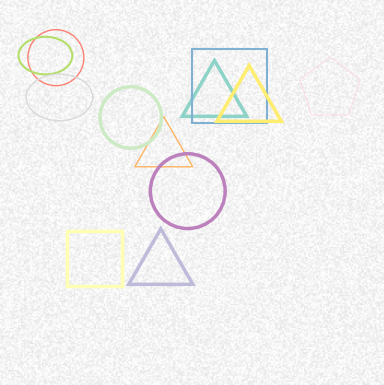[{"shape": "triangle", "thickness": 2.5, "radius": 0.48, "center": [0.557, 0.746]}, {"shape": "square", "thickness": 2.5, "radius": 0.35, "center": [0.245, 0.328]}, {"shape": "triangle", "thickness": 2.5, "radius": 0.48, "center": [0.418, 0.31]}, {"shape": "circle", "thickness": 1, "radius": 0.36, "center": [0.145, 0.85]}, {"shape": "square", "thickness": 1.5, "radius": 0.48, "center": [0.596, 0.777]}, {"shape": "triangle", "thickness": 1, "radius": 0.43, "center": [0.425, 0.61]}, {"shape": "oval", "thickness": 1.5, "radius": 0.35, "center": [0.118, 0.856]}, {"shape": "pentagon", "thickness": 0.5, "radius": 0.41, "center": [0.857, 0.768]}, {"shape": "oval", "thickness": 1, "radius": 0.43, "center": [0.154, 0.747]}, {"shape": "circle", "thickness": 2.5, "radius": 0.49, "center": [0.488, 0.504]}, {"shape": "circle", "thickness": 2.5, "radius": 0.4, "center": [0.34, 0.695]}, {"shape": "triangle", "thickness": 2.5, "radius": 0.48, "center": [0.647, 0.733]}]